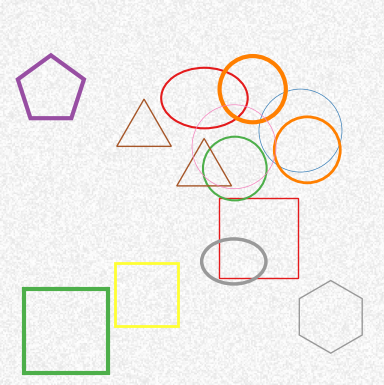[{"shape": "oval", "thickness": 1.5, "radius": 0.56, "center": [0.531, 0.745]}, {"shape": "square", "thickness": 1, "radius": 0.52, "center": [0.672, 0.382]}, {"shape": "circle", "thickness": 0.5, "radius": 0.54, "center": [0.78, 0.661]}, {"shape": "square", "thickness": 3, "radius": 0.55, "center": [0.171, 0.141]}, {"shape": "circle", "thickness": 1.5, "radius": 0.41, "center": [0.61, 0.562]}, {"shape": "pentagon", "thickness": 3, "radius": 0.45, "center": [0.132, 0.766]}, {"shape": "circle", "thickness": 2, "radius": 0.43, "center": [0.798, 0.611]}, {"shape": "circle", "thickness": 3, "radius": 0.43, "center": [0.656, 0.768]}, {"shape": "square", "thickness": 2, "radius": 0.41, "center": [0.38, 0.236]}, {"shape": "triangle", "thickness": 1, "radius": 0.41, "center": [0.374, 0.661]}, {"shape": "triangle", "thickness": 1, "radius": 0.41, "center": [0.53, 0.558]}, {"shape": "circle", "thickness": 0.5, "radius": 0.55, "center": [0.608, 0.619]}, {"shape": "oval", "thickness": 2.5, "radius": 0.42, "center": [0.607, 0.321]}, {"shape": "hexagon", "thickness": 1, "radius": 0.47, "center": [0.859, 0.177]}]